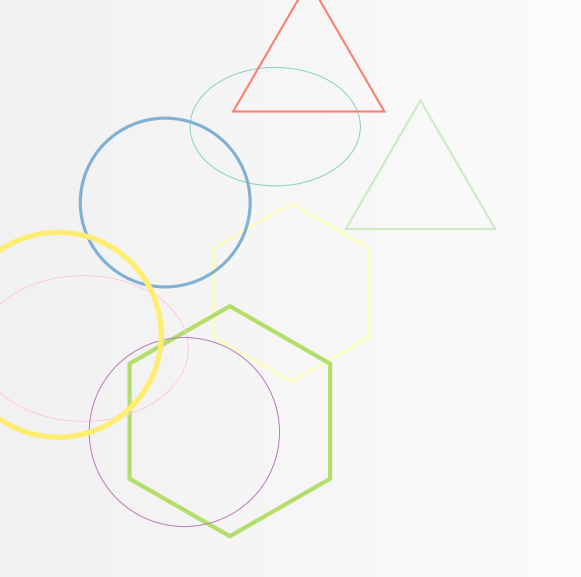[{"shape": "oval", "thickness": 0.5, "radius": 0.73, "center": [0.473, 0.78]}, {"shape": "hexagon", "thickness": 1, "radius": 0.77, "center": [0.501, 0.493]}, {"shape": "triangle", "thickness": 1, "radius": 0.75, "center": [0.531, 0.881]}, {"shape": "circle", "thickness": 1.5, "radius": 0.73, "center": [0.284, 0.648]}, {"shape": "hexagon", "thickness": 2, "radius": 1.0, "center": [0.395, 0.27]}, {"shape": "oval", "thickness": 0.5, "radius": 0.9, "center": [0.144, 0.396]}, {"shape": "circle", "thickness": 0.5, "radius": 0.82, "center": [0.317, 0.251]}, {"shape": "triangle", "thickness": 1, "radius": 0.74, "center": [0.723, 0.677]}, {"shape": "circle", "thickness": 2.5, "radius": 0.89, "center": [0.1, 0.419]}]